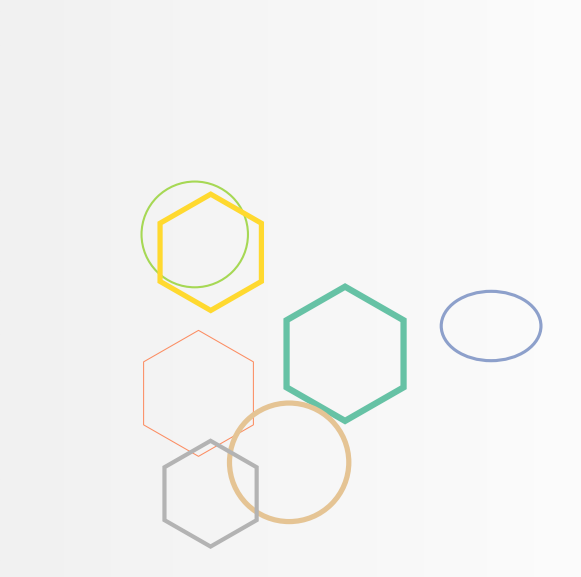[{"shape": "hexagon", "thickness": 3, "radius": 0.58, "center": [0.594, 0.387]}, {"shape": "hexagon", "thickness": 0.5, "radius": 0.55, "center": [0.342, 0.318]}, {"shape": "oval", "thickness": 1.5, "radius": 0.43, "center": [0.845, 0.435]}, {"shape": "circle", "thickness": 1, "radius": 0.46, "center": [0.335, 0.593]}, {"shape": "hexagon", "thickness": 2.5, "radius": 0.5, "center": [0.363, 0.562]}, {"shape": "circle", "thickness": 2.5, "radius": 0.51, "center": [0.497, 0.199]}, {"shape": "hexagon", "thickness": 2, "radius": 0.46, "center": [0.362, 0.144]}]